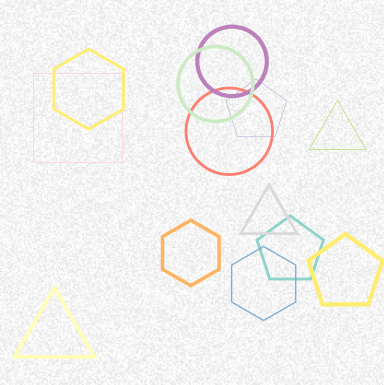[{"shape": "pentagon", "thickness": 2, "radius": 0.45, "center": [0.754, 0.349]}, {"shape": "triangle", "thickness": 2.5, "radius": 0.6, "center": [0.141, 0.133]}, {"shape": "pentagon", "thickness": 0.5, "radius": 0.41, "center": [0.666, 0.712]}, {"shape": "circle", "thickness": 2, "radius": 0.56, "center": [0.595, 0.659]}, {"shape": "hexagon", "thickness": 1, "radius": 0.48, "center": [0.685, 0.264]}, {"shape": "hexagon", "thickness": 2.5, "radius": 0.42, "center": [0.496, 0.343]}, {"shape": "triangle", "thickness": 0.5, "radius": 0.43, "center": [0.877, 0.655]}, {"shape": "square", "thickness": 0.5, "radius": 0.58, "center": [0.2, 0.694]}, {"shape": "triangle", "thickness": 2, "radius": 0.42, "center": [0.699, 0.435]}, {"shape": "circle", "thickness": 3, "radius": 0.45, "center": [0.603, 0.841]}, {"shape": "circle", "thickness": 2.5, "radius": 0.49, "center": [0.56, 0.782]}, {"shape": "hexagon", "thickness": 2, "radius": 0.52, "center": [0.23, 0.769]}, {"shape": "pentagon", "thickness": 3, "radius": 0.51, "center": [0.897, 0.291]}]